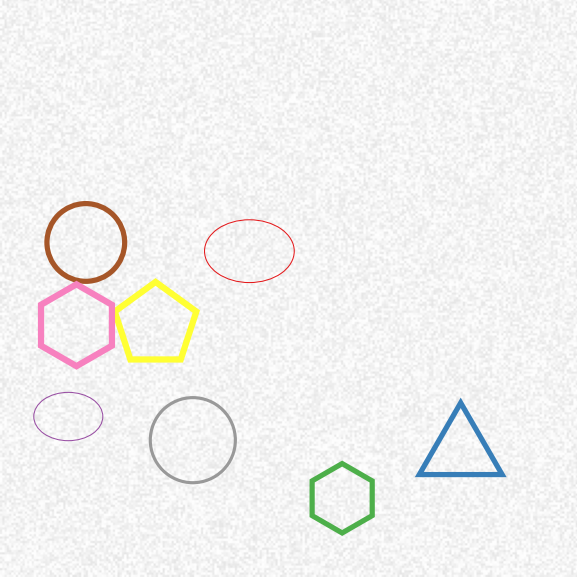[{"shape": "oval", "thickness": 0.5, "radius": 0.39, "center": [0.432, 0.564]}, {"shape": "triangle", "thickness": 2.5, "radius": 0.41, "center": [0.798, 0.219]}, {"shape": "hexagon", "thickness": 2.5, "radius": 0.3, "center": [0.592, 0.136]}, {"shape": "oval", "thickness": 0.5, "radius": 0.3, "center": [0.118, 0.278]}, {"shape": "pentagon", "thickness": 3, "radius": 0.37, "center": [0.269, 0.437]}, {"shape": "circle", "thickness": 2.5, "radius": 0.34, "center": [0.149, 0.579]}, {"shape": "hexagon", "thickness": 3, "radius": 0.35, "center": [0.132, 0.436]}, {"shape": "circle", "thickness": 1.5, "radius": 0.37, "center": [0.334, 0.237]}]